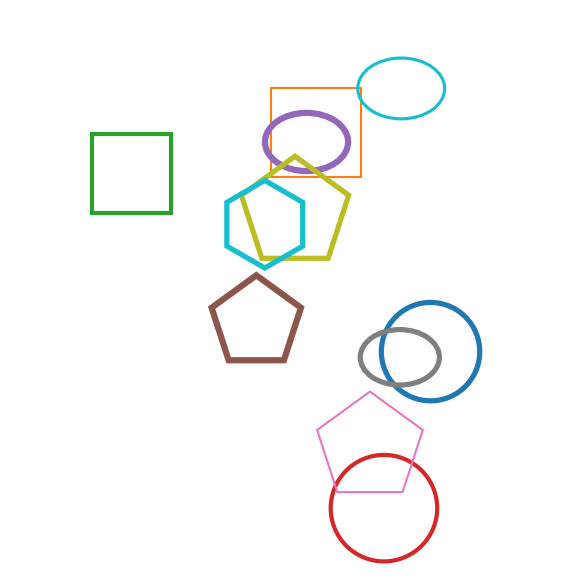[{"shape": "circle", "thickness": 2.5, "radius": 0.43, "center": [0.746, 0.39]}, {"shape": "square", "thickness": 1, "radius": 0.39, "center": [0.547, 0.77]}, {"shape": "square", "thickness": 2, "radius": 0.34, "center": [0.227, 0.699]}, {"shape": "circle", "thickness": 2, "radius": 0.46, "center": [0.665, 0.119]}, {"shape": "oval", "thickness": 3, "radius": 0.36, "center": [0.531, 0.753]}, {"shape": "pentagon", "thickness": 3, "radius": 0.41, "center": [0.444, 0.441]}, {"shape": "pentagon", "thickness": 1, "radius": 0.48, "center": [0.641, 0.225]}, {"shape": "oval", "thickness": 2.5, "radius": 0.34, "center": [0.692, 0.38]}, {"shape": "pentagon", "thickness": 2.5, "radius": 0.49, "center": [0.511, 0.631]}, {"shape": "oval", "thickness": 1.5, "radius": 0.38, "center": [0.695, 0.846]}, {"shape": "hexagon", "thickness": 2.5, "radius": 0.38, "center": [0.458, 0.611]}]